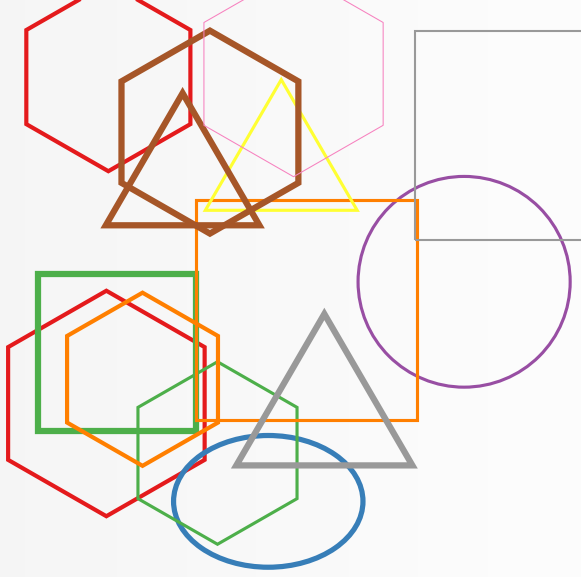[{"shape": "hexagon", "thickness": 2, "radius": 0.98, "center": [0.183, 0.3]}, {"shape": "hexagon", "thickness": 2, "radius": 0.81, "center": [0.186, 0.866]}, {"shape": "oval", "thickness": 2.5, "radius": 0.81, "center": [0.462, 0.131]}, {"shape": "hexagon", "thickness": 1.5, "radius": 0.79, "center": [0.374, 0.215]}, {"shape": "square", "thickness": 3, "radius": 0.68, "center": [0.2, 0.388]}, {"shape": "circle", "thickness": 1.5, "radius": 0.91, "center": [0.798, 0.511]}, {"shape": "square", "thickness": 1.5, "radius": 0.95, "center": [0.527, 0.462]}, {"shape": "hexagon", "thickness": 2, "radius": 0.75, "center": [0.245, 0.342]}, {"shape": "triangle", "thickness": 1.5, "radius": 0.75, "center": [0.484, 0.71]}, {"shape": "triangle", "thickness": 3, "radius": 0.76, "center": [0.314, 0.685]}, {"shape": "hexagon", "thickness": 3, "radius": 0.88, "center": [0.361, 0.77]}, {"shape": "hexagon", "thickness": 0.5, "radius": 0.89, "center": [0.505, 0.871]}, {"shape": "triangle", "thickness": 3, "radius": 0.87, "center": [0.558, 0.281]}, {"shape": "square", "thickness": 1, "radius": 0.91, "center": [0.895, 0.764]}]